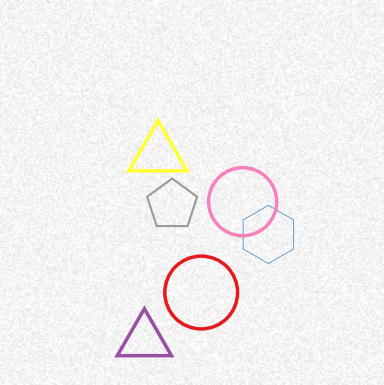[{"shape": "circle", "thickness": 2.5, "radius": 0.47, "center": [0.523, 0.24]}, {"shape": "hexagon", "thickness": 0.5, "radius": 0.38, "center": [0.697, 0.391]}, {"shape": "triangle", "thickness": 2.5, "radius": 0.41, "center": [0.375, 0.117]}, {"shape": "triangle", "thickness": 2.5, "radius": 0.44, "center": [0.41, 0.6]}, {"shape": "circle", "thickness": 2.5, "radius": 0.44, "center": [0.63, 0.476]}, {"shape": "pentagon", "thickness": 1.5, "radius": 0.34, "center": [0.447, 0.468]}]